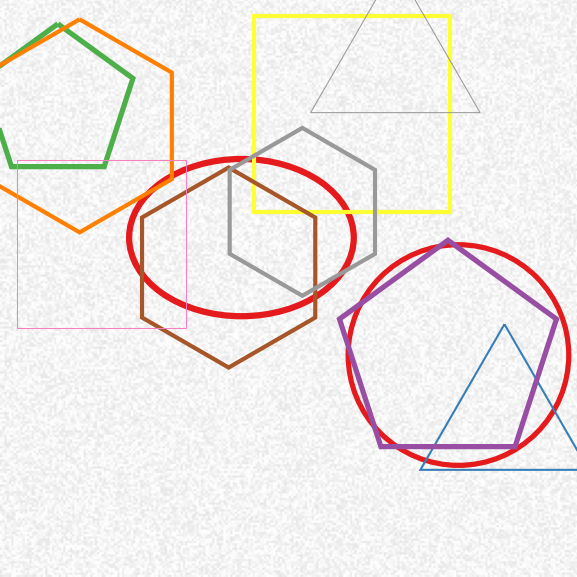[{"shape": "circle", "thickness": 2.5, "radius": 0.96, "center": [0.794, 0.384]}, {"shape": "oval", "thickness": 3, "radius": 0.97, "center": [0.418, 0.588]}, {"shape": "triangle", "thickness": 1, "radius": 0.84, "center": [0.874, 0.27]}, {"shape": "pentagon", "thickness": 2.5, "radius": 0.68, "center": [0.1, 0.821]}, {"shape": "pentagon", "thickness": 2.5, "radius": 0.99, "center": [0.776, 0.386]}, {"shape": "hexagon", "thickness": 2, "radius": 0.92, "center": [0.138, 0.781]}, {"shape": "square", "thickness": 2, "radius": 0.85, "center": [0.61, 0.801]}, {"shape": "hexagon", "thickness": 2, "radius": 0.87, "center": [0.396, 0.536]}, {"shape": "square", "thickness": 0.5, "radius": 0.73, "center": [0.176, 0.577]}, {"shape": "triangle", "thickness": 0.5, "radius": 0.85, "center": [0.685, 0.889]}, {"shape": "hexagon", "thickness": 2, "radius": 0.73, "center": [0.524, 0.632]}]